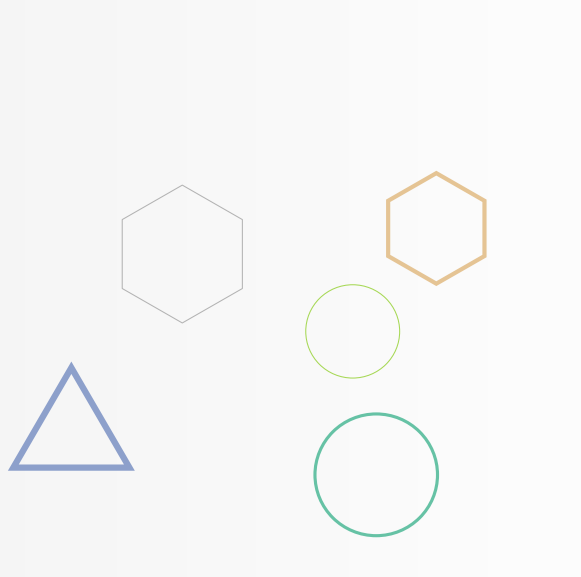[{"shape": "circle", "thickness": 1.5, "radius": 0.53, "center": [0.647, 0.177]}, {"shape": "triangle", "thickness": 3, "radius": 0.58, "center": [0.123, 0.247]}, {"shape": "circle", "thickness": 0.5, "radius": 0.4, "center": [0.607, 0.425]}, {"shape": "hexagon", "thickness": 2, "radius": 0.48, "center": [0.751, 0.604]}, {"shape": "hexagon", "thickness": 0.5, "radius": 0.6, "center": [0.314, 0.559]}]